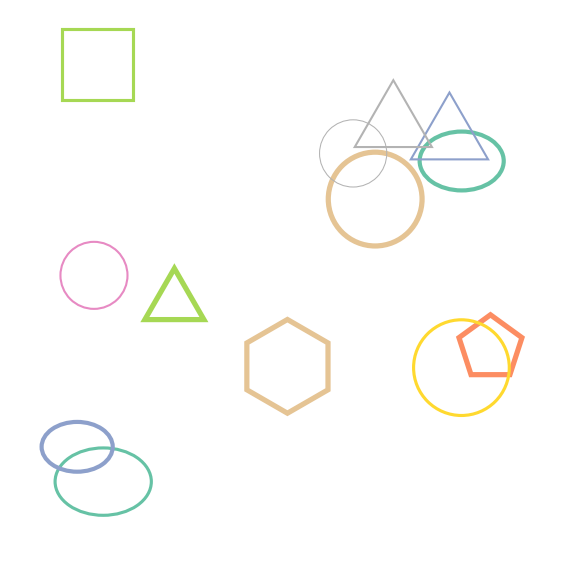[{"shape": "oval", "thickness": 2, "radius": 0.36, "center": [0.799, 0.72]}, {"shape": "oval", "thickness": 1.5, "radius": 0.42, "center": [0.179, 0.165]}, {"shape": "pentagon", "thickness": 2.5, "radius": 0.29, "center": [0.849, 0.397]}, {"shape": "triangle", "thickness": 1, "radius": 0.39, "center": [0.778, 0.762]}, {"shape": "oval", "thickness": 2, "radius": 0.31, "center": [0.134, 0.225]}, {"shape": "circle", "thickness": 1, "radius": 0.29, "center": [0.163, 0.522]}, {"shape": "triangle", "thickness": 2.5, "radius": 0.3, "center": [0.302, 0.475]}, {"shape": "square", "thickness": 1.5, "radius": 0.31, "center": [0.169, 0.887]}, {"shape": "circle", "thickness": 1.5, "radius": 0.41, "center": [0.799, 0.363]}, {"shape": "hexagon", "thickness": 2.5, "radius": 0.41, "center": [0.498, 0.365]}, {"shape": "circle", "thickness": 2.5, "radius": 0.41, "center": [0.65, 0.654]}, {"shape": "triangle", "thickness": 1, "radius": 0.39, "center": [0.681, 0.783]}, {"shape": "circle", "thickness": 0.5, "radius": 0.29, "center": [0.611, 0.733]}]